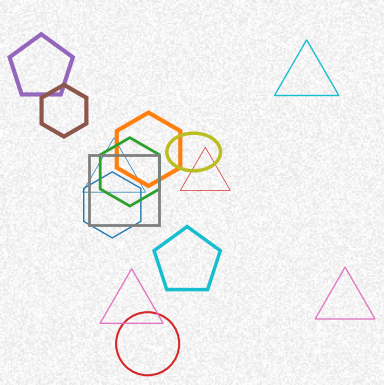[{"shape": "triangle", "thickness": 0.5, "radius": 0.47, "center": [0.296, 0.548]}, {"shape": "hexagon", "thickness": 1, "radius": 0.43, "center": [0.292, 0.468]}, {"shape": "hexagon", "thickness": 3, "radius": 0.48, "center": [0.386, 0.612]}, {"shape": "hexagon", "thickness": 2, "radius": 0.44, "center": [0.337, 0.554]}, {"shape": "circle", "thickness": 1.5, "radius": 0.41, "center": [0.384, 0.107]}, {"shape": "triangle", "thickness": 0.5, "radius": 0.38, "center": [0.533, 0.543]}, {"shape": "pentagon", "thickness": 3, "radius": 0.43, "center": [0.107, 0.825]}, {"shape": "hexagon", "thickness": 3, "radius": 0.34, "center": [0.166, 0.713]}, {"shape": "triangle", "thickness": 1, "radius": 0.47, "center": [0.342, 0.207]}, {"shape": "triangle", "thickness": 1, "radius": 0.45, "center": [0.896, 0.216]}, {"shape": "square", "thickness": 2, "radius": 0.45, "center": [0.322, 0.505]}, {"shape": "oval", "thickness": 2.5, "radius": 0.35, "center": [0.503, 0.605]}, {"shape": "triangle", "thickness": 1, "radius": 0.48, "center": [0.797, 0.8]}, {"shape": "pentagon", "thickness": 2.5, "radius": 0.45, "center": [0.486, 0.321]}]